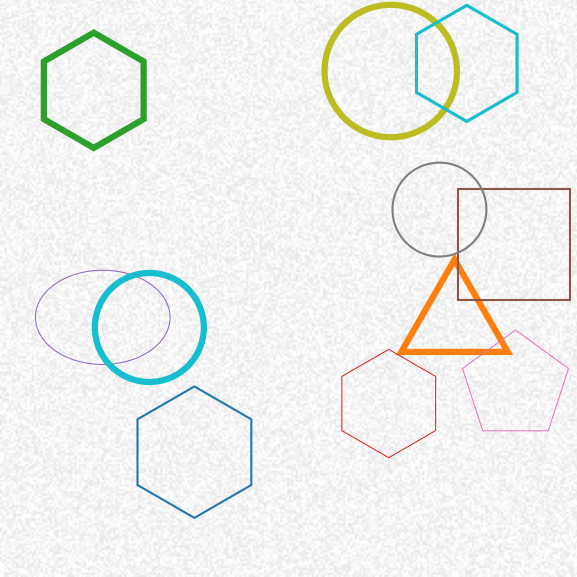[{"shape": "hexagon", "thickness": 1, "radius": 0.57, "center": [0.337, 0.216]}, {"shape": "triangle", "thickness": 3, "radius": 0.53, "center": [0.787, 0.443]}, {"shape": "hexagon", "thickness": 3, "radius": 0.5, "center": [0.162, 0.843]}, {"shape": "hexagon", "thickness": 0.5, "radius": 0.47, "center": [0.673, 0.3]}, {"shape": "oval", "thickness": 0.5, "radius": 0.58, "center": [0.178, 0.45]}, {"shape": "square", "thickness": 1, "radius": 0.48, "center": [0.89, 0.576]}, {"shape": "pentagon", "thickness": 0.5, "radius": 0.48, "center": [0.893, 0.331]}, {"shape": "circle", "thickness": 1, "radius": 0.41, "center": [0.761, 0.636]}, {"shape": "circle", "thickness": 3, "radius": 0.57, "center": [0.677, 0.876]}, {"shape": "hexagon", "thickness": 1.5, "radius": 0.5, "center": [0.808, 0.889]}, {"shape": "circle", "thickness": 3, "radius": 0.47, "center": [0.259, 0.432]}]